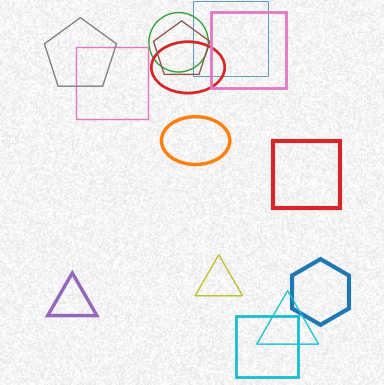[{"shape": "square", "thickness": 0.5, "radius": 0.48, "center": [0.599, 0.9]}, {"shape": "hexagon", "thickness": 3, "radius": 0.43, "center": [0.832, 0.242]}, {"shape": "oval", "thickness": 2.5, "radius": 0.44, "center": [0.508, 0.635]}, {"shape": "circle", "thickness": 1, "radius": 0.39, "center": [0.464, 0.89]}, {"shape": "square", "thickness": 3, "radius": 0.43, "center": [0.796, 0.547]}, {"shape": "oval", "thickness": 2, "radius": 0.48, "center": [0.488, 0.825]}, {"shape": "triangle", "thickness": 2.5, "radius": 0.37, "center": [0.188, 0.217]}, {"shape": "pentagon", "thickness": 1, "radius": 0.38, "center": [0.472, 0.869]}, {"shape": "square", "thickness": 1, "radius": 0.47, "center": [0.291, 0.785]}, {"shape": "square", "thickness": 2, "radius": 0.49, "center": [0.645, 0.871]}, {"shape": "pentagon", "thickness": 1, "radius": 0.49, "center": [0.209, 0.856]}, {"shape": "triangle", "thickness": 1, "radius": 0.36, "center": [0.568, 0.267]}, {"shape": "triangle", "thickness": 1, "radius": 0.46, "center": [0.747, 0.152]}, {"shape": "square", "thickness": 2, "radius": 0.4, "center": [0.694, 0.1]}]